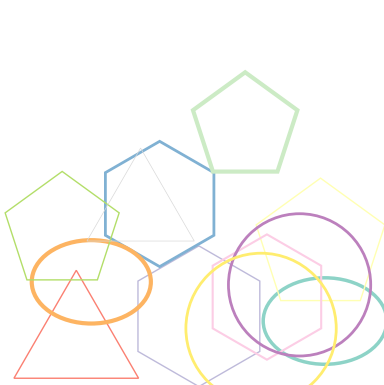[{"shape": "oval", "thickness": 2.5, "radius": 0.8, "center": [0.844, 0.166]}, {"shape": "pentagon", "thickness": 1, "radius": 0.88, "center": [0.833, 0.361]}, {"shape": "hexagon", "thickness": 1, "radius": 0.91, "center": [0.517, 0.179]}, {"shape": "triangle", "thickness": 1, "radius": 0.93, "center": [0.198, 0.111]}, {"shape": "hexagon", "thickness": 2, "radius": 0.81, "center": [0.415, 0.47]}, {"shape": "oval", "thickness": 3, "radius": 0.77, "center": [0.237, 0.268]}, {"shape": "pentagon", "thickness": 1, "radius": 0.78, "center": [0.161, 0.399]}, {"shape": "hexagon", "thickness": 1.5, "radius": 0.81, "center": [0.693, 0.228]}, {"shape": "triangle", "thickness": 0.5, "radius": 0.8, "center": [0.365, 0.454]}, {"shape": "circle", "thickness": 2, "radius": 0.92, "center": [0.778, 0.26]}, {"shape": "pentagon", "thickness": 3, "radius": 0.71, "center": [0.637, 0.67]}, {"shape": "circle", "thickness": 2, "radius": 0.98, "center": [0.678, 0.147]}]